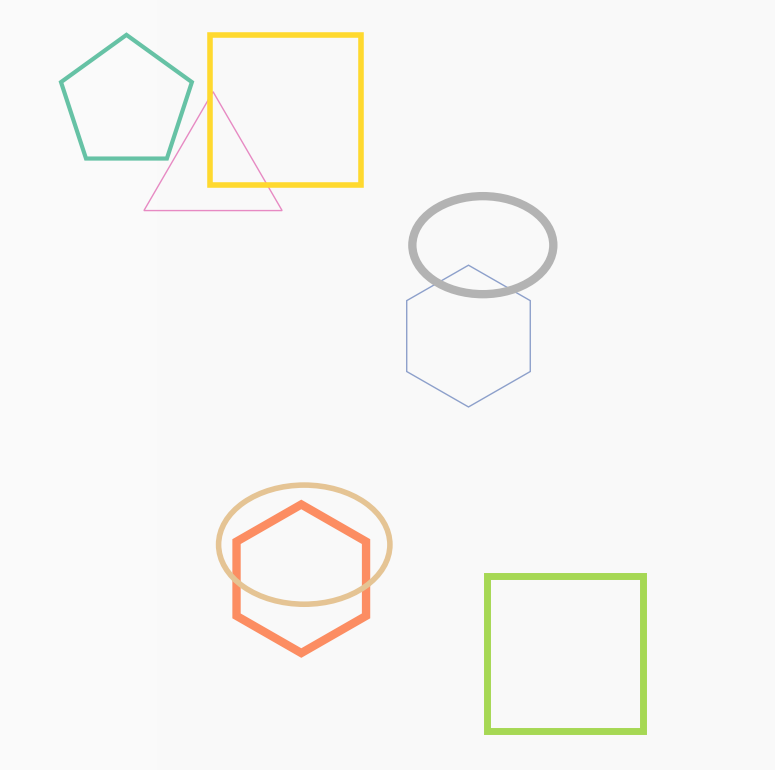[{"shape": "pentagon", "thickness": 1.5, "radius": 0.44, "center": [0.163, 0.866]}, {"shape": "hexagon", "thickness": 3, "radius": 0.48, "center": [0.389, 0.248]}, {"shape": "hexagon", "thickness": 0.5, "radius": 0.46, "center": [0.605, 0.564]}, {"shape": "triangle", "thickness": 0.5, "radius": 0.51, "center": [0.275, 0.778]}, {"shape": "square", "thickness": 2.5, "radius": 0.5, "center": [0.729, 0.151]}, {"shape": "square", "thickness": 2, "radius": 0.49, "center": [0.368, 0.857]}, {"shape": "oval", "thickness": 2, "radius": 0.55, "center": [0.393, 0.293]}, {"shape": "oval", "thickness": 3, "radius": 0.45, "center": [0.623, 0.682]}]